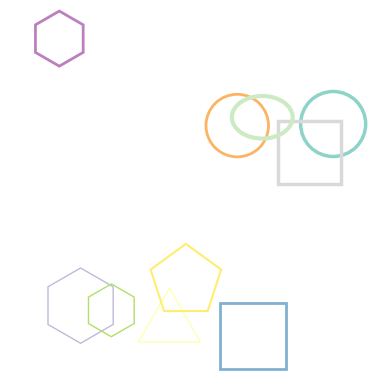[{"shape": "circle", "thickness": 2.5, "radius": 0.42, "center": [0.865, 0.678]}, {"shape": "triangle", "thickness": 1, "radius": 0.47, "center": [0.44, 0.158]}, {"shape": "hexagon", "thickness": 1, "radius": 0.49, "center": [0.209, 0.206]}, {"shape": "square", "thickness": 2, "radius": 0.43, "center": [0.656, 0.128]}, {"shape": "circle", "thickness": 2, "radius": 0.41, "center": [0.616, 0.674]}, {"shape": "hexagon", "thickness": 1, "radius": 0.34, "center": [0.289, 0.194]}, {"shape": "square", "thickness": 2.5, "radius": 0.41, "center": [0.805, 0.604]}, {"shape": "hexagon", "thickness": 2, "radius": 0.36, "center": [0.154, 0.9]}, {"shape": "oval", "thickness": 3, "radius": 0.39, "center": [0.681, 0.695]}, {"shape": "pentagon", "thickness": 1.5, "radius": 0.48, "center": [0.483, 0.27]}]